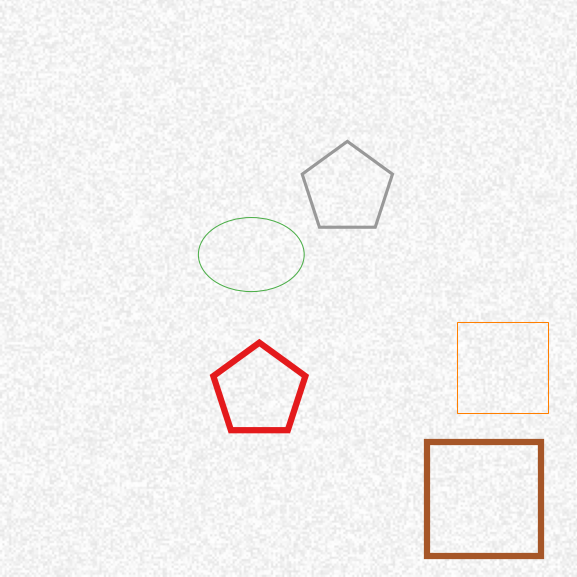[{"shape": "pentagon", "thickness": 3, "radius": 0.42, "center": [0.449, 0.322]}, {"shape": "oval", "thickness": 0.5, "radius": 0.46, "center": [0.435, 0.558]}, {"shape": "square", "thickness": 0.5, "radius": 0.39, "center": [0.87, 0.363]}, {"shape": "square", "thickness": 3, "radius": 0.49, "center": [0.838, 0.135]}, {"shape": "pentagon", "thickness": 1.5, "radius": 0.41, "center": [0.601, 0.672]}]